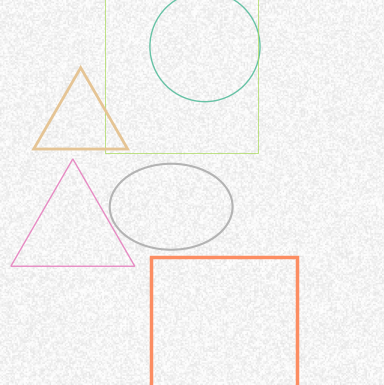[{"shape": "circle", "thickness": 1, "radius": 0.71, "center": [0.532, 0.879]}, {"shape": "square", "thickness": 2.5, "radius": 0.95, "center": [0.582, 0.143]}, {"shape": "triangle", "thickness": 1, "radius": 0.93, "center": [0.189, 0.401]}, {"shape": "square", "thickness": 0.5, "radius": 1.0, "center": [0.471, 0.803]}, {"shape": "triangle", "thickness": 2, "radius": 0.7, "center": [0.21, 0.683]}, {"shape": "oval", "thickness": 1.5, "radius": 0.8, "center": [0.445, 0.463]}]